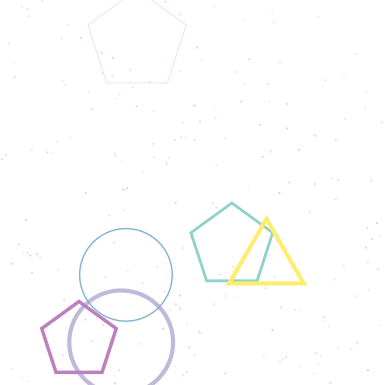[{"shape": "pentagon", "thickness": 2, "radius": 0.56, "center": [0.602, 0.361]}, {"shape": "circle", "thickness": 3, "radius": 0.67, "center": [0.315, 0.111]}, {"shape": "circle", "thickness": 1, "radius": 0.6, "center": [0.327, 0.286]}, {"shape": "pentagon", "thickness": 0.5, "radius": 0.67, "center": [0.356, 0.893]}, {"shape": "pentagon", "thickness": 2.5, "radius": 0.51, "center": [0.205, 0.115]}, {"shape": "triangle", "thickness": 3, "radius": 0.56, "center": [0.692, 0.32]}]